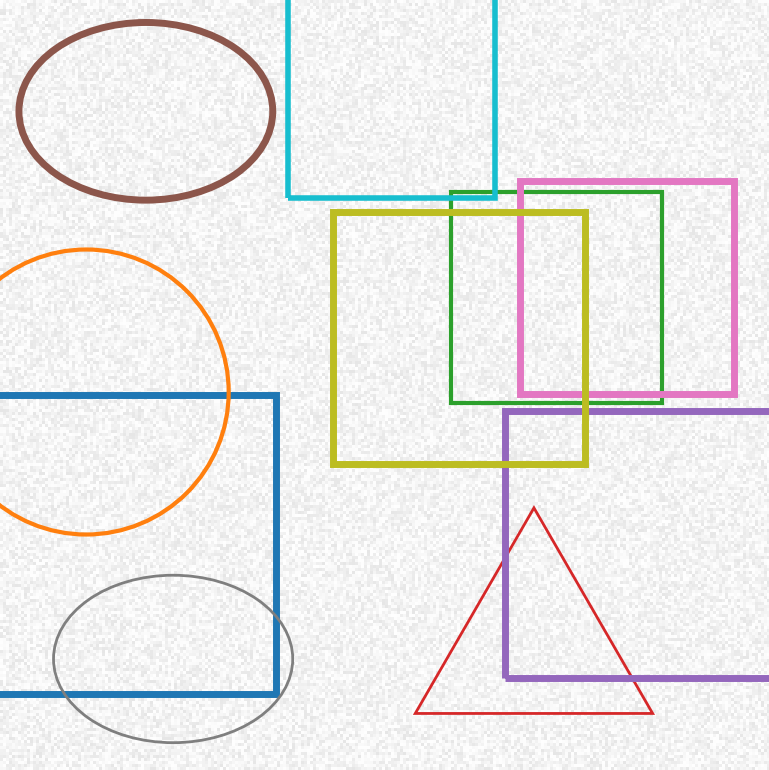[{"shape": "square", "thickness": 2.5, "radius": 0.97, "center": [0.165, 0.293]}, {"shape": "circle", "thickness": 1.5, "radius": 0.93, "center": [0.112, 0.491]}, {"shape": "square", "thickness": 1.5, "radius": 0.68, "center": [0.723, 0.613]}, {"shape": "triangle", "thickness": 1, "radius": 0.89, "center": [0.693, 0.162]}, {"shape": "square", "thickness": 2.5, "radius": 0.87, "center": [0.829, 0.293]}, {"shape": "oval", "thickness": 2.5, "radius": 0.82, "center": [0.189, 0.855]}, {"shape": "square", "thickness": 2.5, "radius": 0.69, "center": [0.814, 0.626]}, {"shape": "oval", "thickness": 1, "radius": 0.78, "center": [0.225, 0.144]}, {"shape": "square", "thickness": 2.5, "radius": 0.82, "center": [0.596, 0.561]}, {"shape": "square", "thickness": 2, "radius": 0.67, "center": [0.509, 0.877]}]